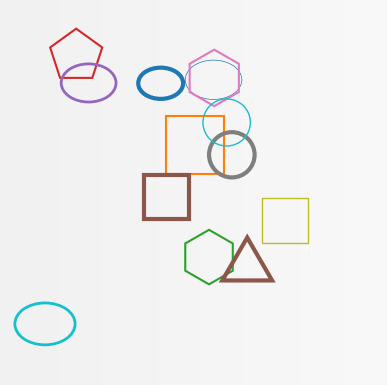[{"shape": "oval", "thickness": 0.5, "radius": 0.37, "center": [0.551, 0.793]}, {"shape": "oval", "thickness": 3, "radius": 0.29, "center": [0.415, 0.784]}, {"shape": "square", "thickness": 1.5, "radius": 0.37, "center": [0.502, 0.623]}, {"shape": "hexagon", "thickness": 1.5, "radius": 0.35, "center": [0.539, 0.332]}, {"shape": "pentagon", "thickness": 1.5, "radius": 0.35, "center": [0.197, 0.855]}, {"shape": "oval", "thickness": 2, "radius": 0.35, "center": [0.229, 0.785]}, {"shape": "triangle", "thickness": 3, "radius": 0.37, "center": [0.638, 0.309]}, {"shape": "square", "thickness": 3, "radius": 0.29, "center": [0.43, 0.488]}, {"shape": "hexagon", "thickness": 1.5, "radius": 0.37, "center": [0.553, 0.798]}, {"shape": "circle", "thickness": 3, "radius": 0.29, "center": [0.598, 0.598]}, {"shape": "square", "thickness": 1, "radius": 0.29, "center": [0.736, 0.427]}, {"shape": "oval", "thickness": 2, "radius": 0.39, "center": [0.116, 0.159]}, {"shape": "circle", "thickness": 1, "radius": 0.31, "center": [0.585, 0.682]}]